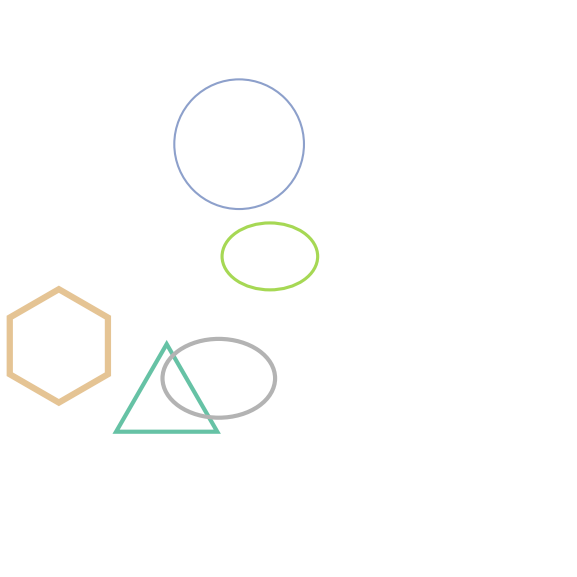[{"shape": "triangle", "thickness": 2, "radius": 0.51, "center": [0.289, 0.302]}, {"shape": "circle", "thickness": 1, "radius": 0.56, "center": [0.414, 0.749]}, {"shape": "oval", "thickness": 1.5, "radius": 0.41, "center": [0.467, 0.555]}, {"shape": "hexagon", "thickness": 3, "radius": 0.49, "center": [0.102, 0.4]}, {"shape": "oval", "thickness": 2, "radius": 0.49, "center": [0.379, 0.344]}]